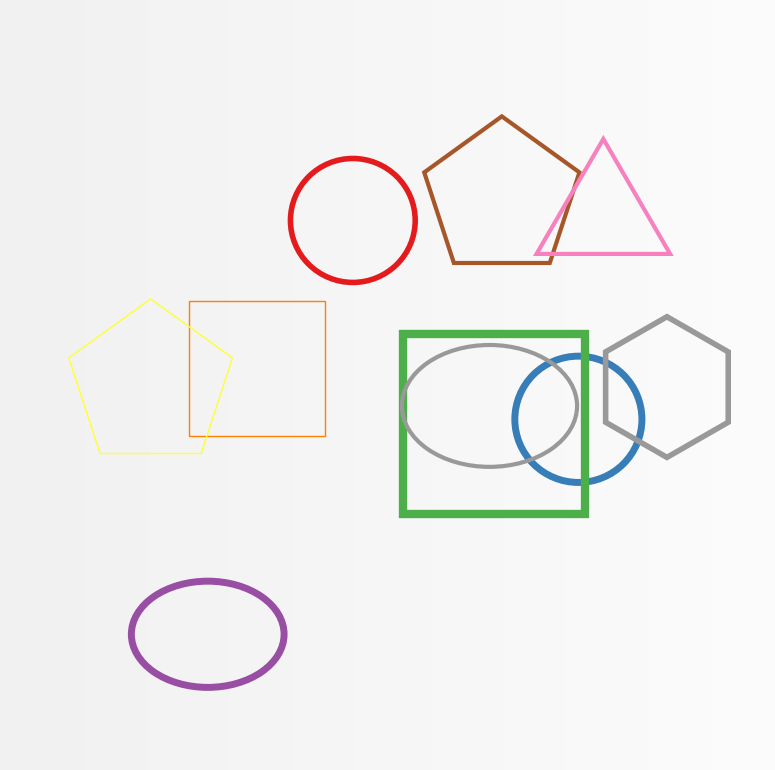[{"shape": "circle", "thickness": 2, "radius": 0.4, "center": [0.455, 0.714]}, {"shape": "circle", "thickness": 2.5, "radius": 0.41, "center": [0.746, 0.455]}, {"shape": "square", "thickness": 3, "radius": 0.59, "center": [0.637, 0.449]}, {"shape": "oval", "thickness": 2.5, "radius": 0.49, "center": [0.268, 0.176]}, {"shape": "square", "thickness": 0.5, "radius": 0.44, "center": [0.332, 0.522]}, {"shape": "pentagon", "thickness": 0.5, "radius": 0.55, "center": [0.194, 0.501]}, {"shape": "pentagon", "thickness": 1.5, "radius": 0.53, "center": [0.648, 0.744]}, {"shape": "triangle", "thickness": 1.5, "radius": 0.5, "center": [0.779, 0.72]}, {"shape": "hexagon", "thickness": 2, "radius": 0.46, "center": [0.861, 0.497]}, {"shape": "oval", "thickness": 1.5, "radius": 0.57, "center": [0.632, 0.473]}]